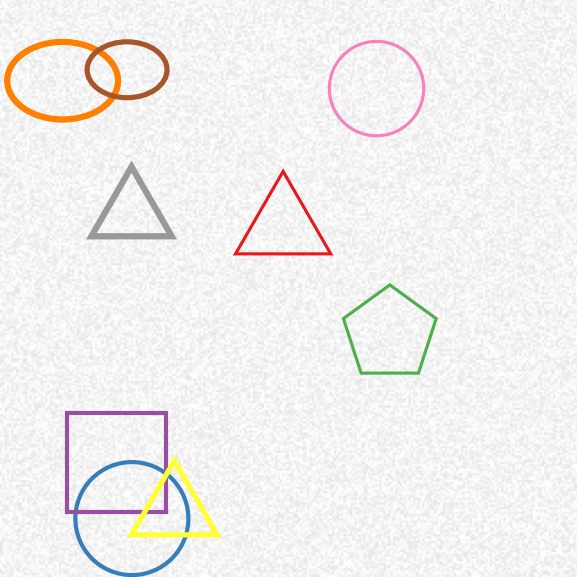[{"shape": "triangle", "thickness": 1.5, "radius": 0.48, "center": [0.49, 0.607]}, {"shape": "circle", "thickness": 2, "radius": 0.49, "center": [0.228, 0.101]}, {"shape": "pentagon", "thickness": 1.5, "radius": 0.42, "center": [0.675, 0.421]}, {"shape": "square", "thickness": 2, "radius": 0.43, "center": [0.201, 0.198]}, {"shape": "oval", "thickness": 3, "radius": 0.48, "center": [0.108, 0.859]}, {"shape": "triangle", "thickness": 2.5, "radius": 0.43, "center": [0.302, 0.116]}, {"shape": "oval", "thickness": 2.5, "radius": 0.35, "center": [0.22, 0.878]}, {"shape": "circle", "thickness": 1.5, "radius": 0.41, "center": [0.652, 0.846]}, {"shape": "triangle", "thickness": 3, "radius": 0.4, "center": [0.228, 0.63]}]